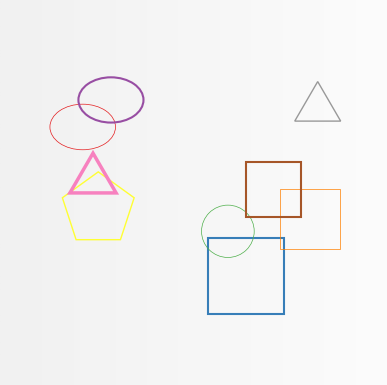[{"shape": "oval", "thickness": 0.5, "radius": 0.42, "center": [0.213, 0.67]}, {"shape": "square", "thickness": 1.5, "radius": 0.49, "center": [0.635, 0.283]}, {"shape": "circle", "thickness": 0.5, "radius": 0.34, "center": [0.588, 0.399]}, {"shape": "oval", "thickness": 1.5, "radius": 0.42, "center": [0.286, 0.74]}, {"shape": "square", "thickness": 0.5, "radius": 0.39, "center": [0.801, 0.431]}, {"shape": "pentagon", "thickness": 1, "radius": 0.49, "center": [0.254, 0.456]}, {"shape": "square", "thickness": 1.5, "radius": 0.36, "center": [0.706, 0.507]}, {"shape": "triangle", "thickness": 2.5, "radius": 0.34, "center": [0.24, 0.533]}, {"shape": "triangle", "thickness": 1, "radius": 0.34, "center": [0.82, 0.72]}]